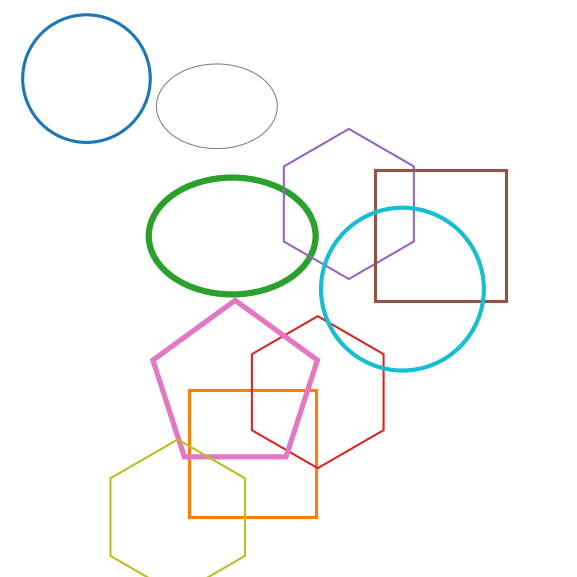[{"shape": "circle", "thickness": 1.5, "radius": 0.55, "center": [0.15, 0.863]}, {"shape": "square", "thickness": 1.5, "radius": 0.55, "center": [0.437, 0.214]}, {"shape": "oval", "thickness": 3, "radius": 0.72, "center": [0.402, 0.59]}, {"shape": "hexagon", "thickness": 1, "radius": 0.66, "center": [0.55, 0.32]}, {"shape": "hexagon", "thickness": 1, "radius": 0.65, "center": [0.604, 0.646]}, {"shape": "square", "thickness": 1.5, "radius": 0.57, "center": [0.763, 0.592]}, {"shape": "pentagon", "thickness": 2.5, "radius": 0.75, "center": [0.407, 0.329]}, {"shape": "oval", "thickness": 0.5, "radius": 0.52, "center": [0.375, 0.815]}, {"shape": "hexagon", "thickness": 1, "radius": 0.67, "center": [0.308, 0.104]}, {"shape": "circle", "thickness": 2, "radius": 0.71, "center": [0.697, 0.498]}]